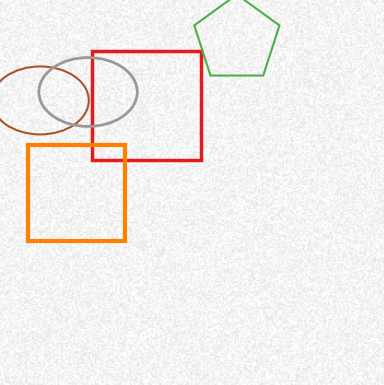[{"shape": "square", "thickness": 2.5, "radius": 0.71, "center": [0.38, 0.726]}, {"shape": "pentagon", "thickness": 1.5, "radius": 0.58, "center": [0.615, 0.898]}, {"shape": "square", "thickness": 3, "radius": 0.63, "center": [0.199, 0.498]}, {"shape": "oval", "thickness": 1.5, "radius": 0.63, "center": [0.104, 0.739]}, {"shape": "oval", "thickness": 2, "radius": 0.64, "center": [0.229, 0.761]}]